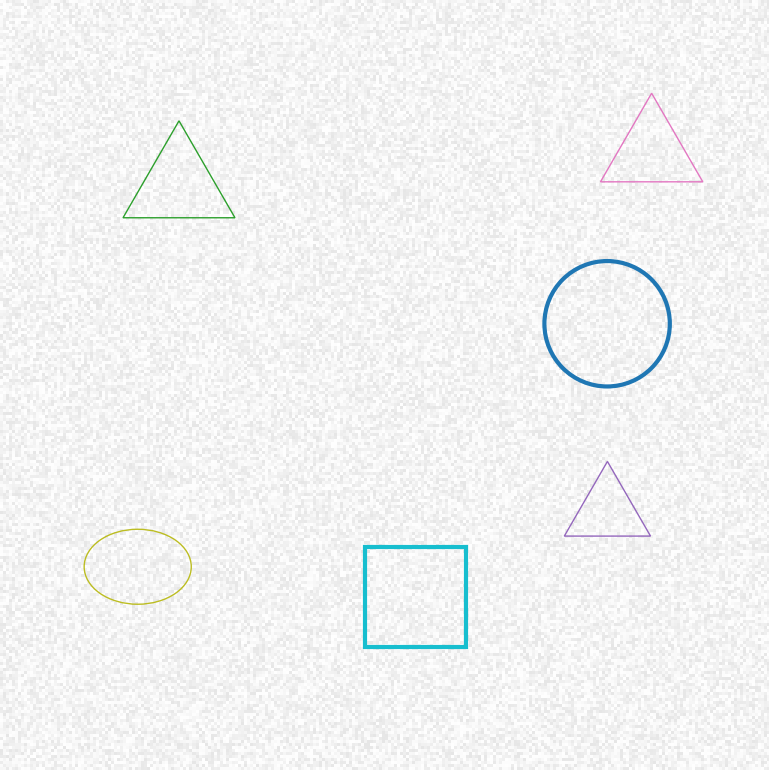[{"shape": "circle", "thickness": 1.5, "radius": 0.41, "center": [0.788, 0.58]}, {"shape": "triangle", "thickness": 0.5, "radius": 0.42, "center": [0.232, 0.759]}, {"shape": "triangle", "thickness": 0.5, "radius": 0.32, "center": [0.789, 0.336]}, {"shape": "triangle", "thickness": 0.5, "radius": 0.38, "center": [0.846, 0.802]}, {"shape": "oval", "thickness": 0.5, "radius": 0.35, "center": [0.179, 0.264]}, {"shape": "square", "thickness": 1.5, "radius": 0.33, "center": [0.539, 0.225]}]